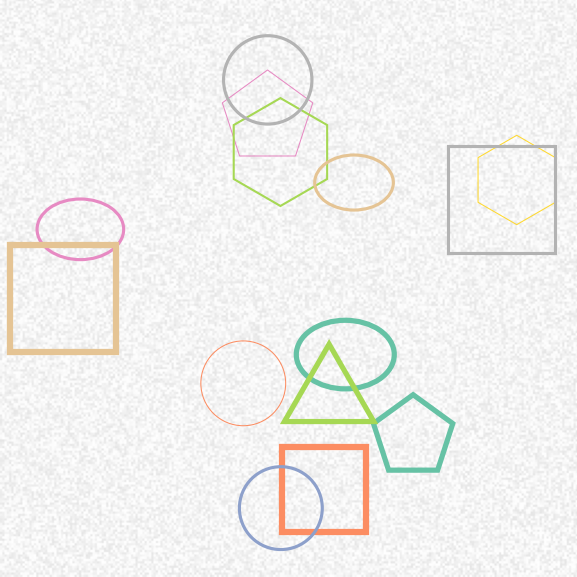[{"shape": "oval", "thickness": 2.5, "radius": 0.42, "center": [0.598, 0.385]}, {"shape": "pentagon", "thickness": 2.5, "radius": 0.36, "center": [0.715, 0.243]}, {"shape": "circle", "thickness": 0.5, "radius": 0.37, "center": [0.421, 0.335]}, {"shape": "square", "thickness": 3, "radius": 0.37, "center": [0.561, 0.152]}, {"shape": "circle", "thickness": 1.5, "radius": 0.36, "center": [0.486, 0.119]}, {"shape": "pentagon", "thickness": 0.5, "radius": 0.41, "center": [0.463, 0.796]}, {"shape": "oval", "thickness": 1.5, "radius": 0.37, "center": [0.139, 0.602]}, {"shape": "triangle", "thickness": 2.5, "radius": 0.45, "center": [0.57, 0.314]}, {"shape": "hexagon", "thickness": 1, "radius": 0.47, "center": [0.486, 0.736]}, {"shape": "hexagon", "thickness": 0.5, "radius": 0.39, "center": [0.895, 0.687]}, {"shape": "square", "thickness": 3, "radius": 0.46, "center": [0.11, 0.482]}, {"shape": "oval", "thickness": 1.5, "radius": 0.34, "center": [0.613, 0.683]}, {"shape": "square", "thickness": 1.5, "radius": 0.46, "center": [0.869, 0.654]}, {"shape": "circle", "thickness": 1.5, "radius": 0.38, "center": [0.464, 0.861]}]